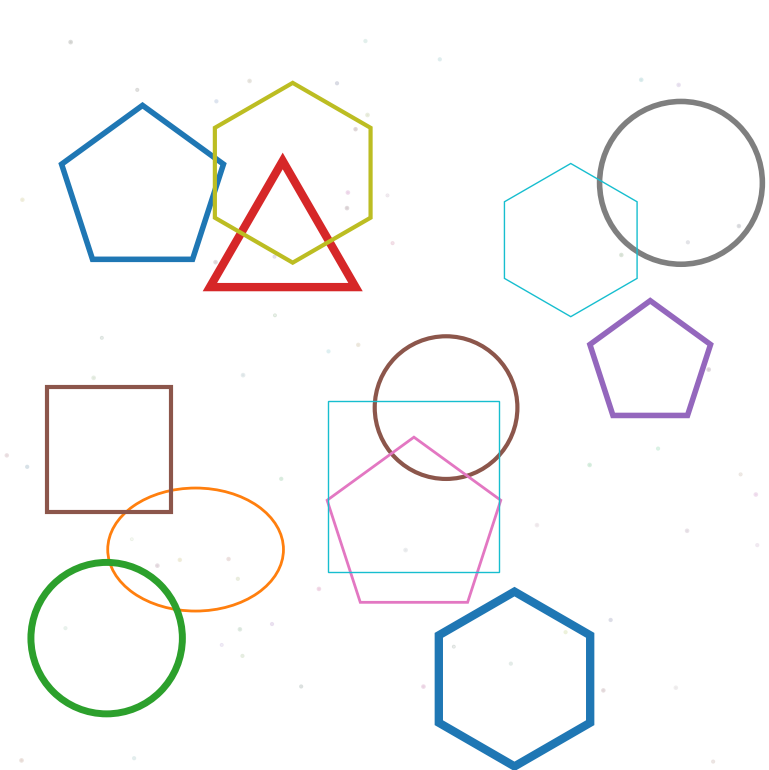[{"shape": "pentagon", "thickness": 2, "radius": 0.55, "center": [0.185, 0.753]}, {"shape": "hexagon", "thickness": 3, "radius": 0.57, "center": [0.668, 0.118]}, {"shape": "oval", "thickness": 1, "radius": 0.57, "center": [0.254, 0.286]}, {"shape": "circle", "thickness": 2.5, "radius": 0.49, "center": [0.139, 0.171]}, {"shape": "triangle", "thickness": 3, "radius": 0.55, "center": [0.367, 0.682]}, {"shape": "pentagon", "thickness": 2, "radius": 0.41, "center": [0.844, 0.527]}, {"shape": "square", "thickness": 1.5, "radius": 0.4, "center": [0.141, 0.416]}, {"shape": "circle", "thickness": 1.5, "radius": 0.46, "center": [0.579, 0.471]}, {"shape": "pentagon", "thickness": 1, "radius": 0.59, "center": [0.538, 0.314]}, {"shape": "circle", "thickness": 2, "radius": 0.53, "center": [0.884, 0.763]}, {"shape": "hexagon", "thickness": 1.5, "radius": 0.58, "center": [0.38, 0.776]}, {"shape": "hexagon", "thickness": 0.5, "radius": 0.5, "center": [0.741, 0.688]}, {"shape": "square", "thickness": 0.5, "radius": 0.56, "center": [0.537, 0.368]}]